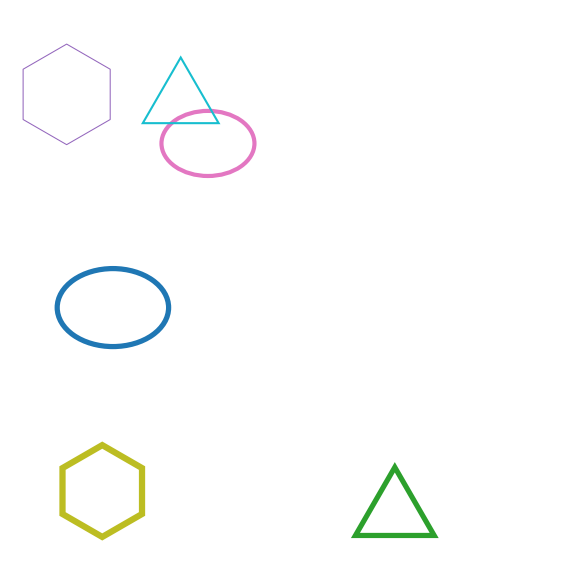[{"shape": "oval", "thickness": 2.5, "radius": 0.48, "center": [0.196, 0.467]}, {"shape": "triangle", "thickness": 2.5, "radius": 0.39, "center": [0.684, 0.111]}, {"shape": "hexagon", "thickness": 0.5, "radius": 0.44, "center": [0.115, 0.836]}, {"shape": "oval", "thickness": 2, "radius": 0.4, "center": [0.36, 0.751]}, {"shape": "hexagon", "thickness": 3, "radius": 0.4, "center": [0.177, 0.149]}, {"shape": "triangle", "thickness": 1, "radius": 0.38, "center": [0.313, 0.824]}]